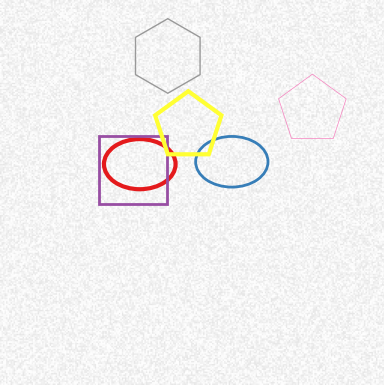[{"shape": "oval", "thickness": 3, "radius": 0.47, "center": [0.363, 0.574]}, {"shape": "oval", "thickness": 2, "radius": 0.47, "center": [0.602, 0.58]}, {"shape": "square", "thickness": 2, "radius": 0.44, "center": [0.345, 0.559]}, {"shape": "pentagon", "thickness": 3, "radius": 0.45, "center": [0.489, 0.673]}, {"shape": "pentagon", "thickness": 0.5, "radius": 0.46, "center": [0.811, 0.715]}, {"shape": "hexagon", "thickness": 1, "radius": 0.48, "center": [0.436, 0.855]}]